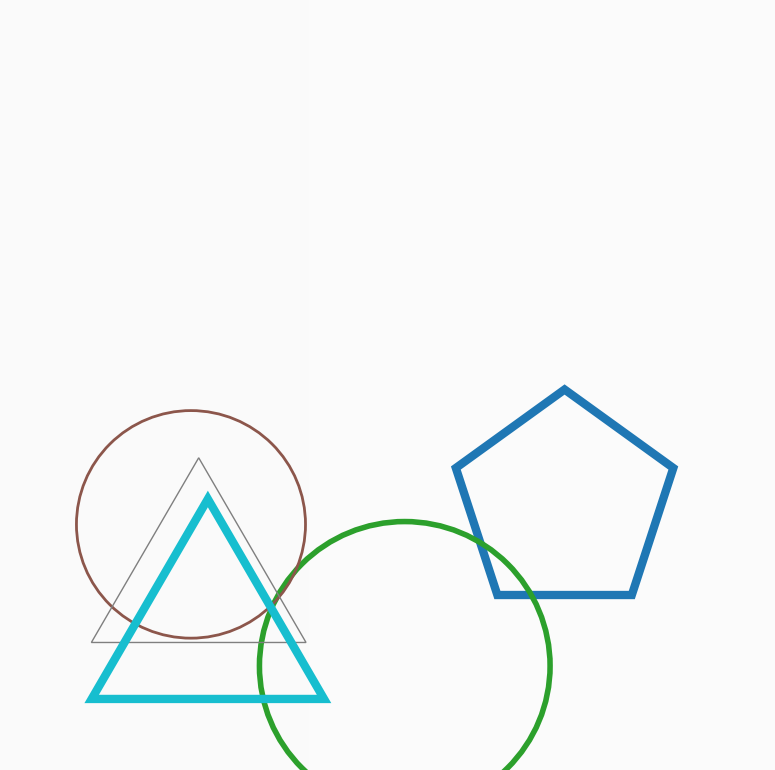[{"shape": "pentagon", "thickness": 3, "radius": 0.74, "center": [0.729, 0.347]}, {"shape": "circle", "thickness": 2, "radius": 0.94, "center": [0.522, 0.135]}, {"shape": "circle", "thickness": 1, "radius": 0.74, "center": [0.246, 0.319]}, {"shape": "triangle", "thickness": 0.5, "radius": 0.8, "center": [0.256, 0.246]}, {"shape": "triangle", "thickness": 3, "radius": 0.87, "center": [0.268, 0.179]}]